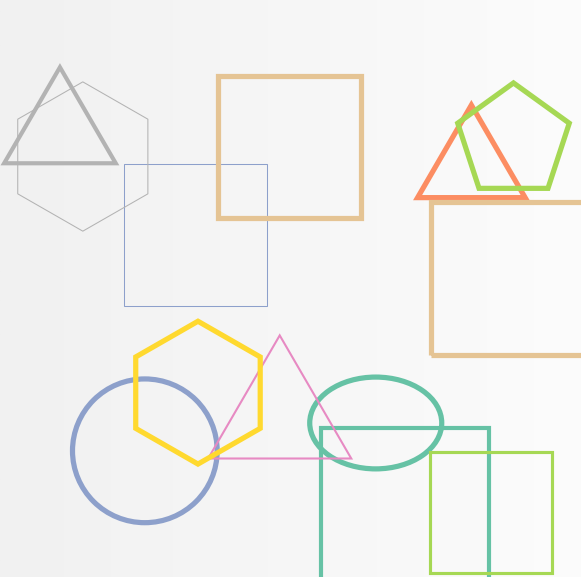[{"shape": "oval", "thickness": 2.5, "radius": 0.57, "center": [0.646, 0.267]}, {"shape": "square", "thickness": 2, "radius": 0.72, "center": [0.697, 0.113]}, {"shape": "triangle", "thickness": 2.5, "radius": 0.53, "center": [0.811, 0.71]}, {"shape": "square", "thickness": 0.5, "radius": 0.61, "center": [0.336, 0.592]}, {"shape": "circle", "thickness": 2.5, "radius": 0.62, "center": [0.249, 0.219]}, {"shape": "triangle", "thickness": 1, "radius": 0.71, "center": [0.481, 0.276]}, {"shape": "square", "thickness": 1.5, "radius": 0.52, "center": [0.845, 0.111]}, {"shape": "pentagon", "thickness": 2.5, "radius": 0.5, "center": [0.883, 0.755]}, {"shape": "hexagon", "thickness": 2.5, "radius": 0.62, "center": [0.341, 0.319]}, {"shape": "square", "thickness": 2.5, "radius": 0.66, "center": [0.874, 0.517]}, {"shape": "square", "thickness": 2.5, "radius": 0.61, "center": [0.498, 0.745]}, {"shape": "hexagon", "thickness": 0.5, "radius": 0.65, "center": [0.142, 0.728]}, {"shape": "triangle", "thickness": 2, "radius": 0.55, "center": [0.103, 0.772]}]